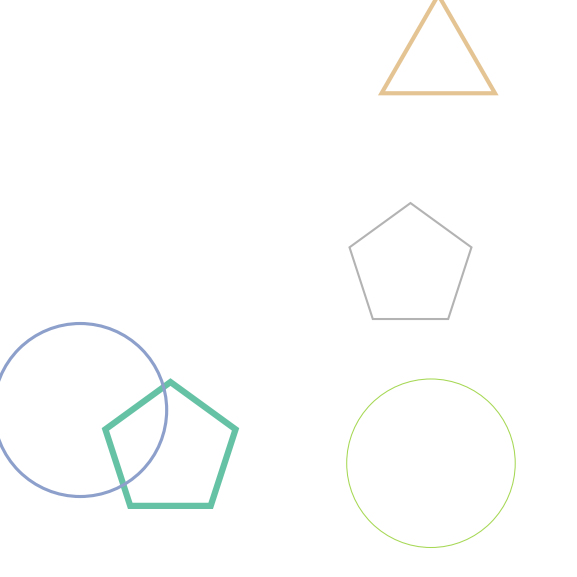[{"shape": "pentagon", "thickness": 3, "radius": 0.59, "center": [0.295, 0.219]}, {"shape": "circle", "thickness": 1.5, "radius": 0.75, "center": [0.139, 0.289]}, {"shape": "circle", "thickness": 0.5, "radius": 0.73, "center": [0.746, 0.197]}, {"shape": "triangle", "thickness": 2, "radius": 0.57, "center": [0.759, 0.894]}, {"shape": "pentagon", "thickness": 1, "radius": 0.56, "center": [0.711, 0.537]}]